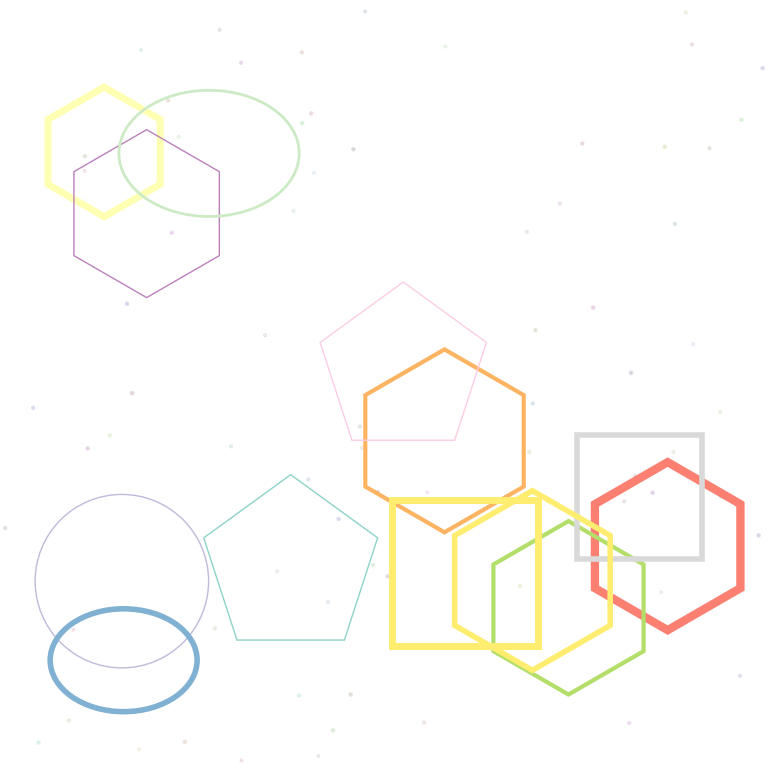[{"shape": "pentagon", "thickness": 0.5, "radius": 0.59, "center": [0.378, 0.265]}, {"shape": "hexagon", "thickness": 2.5, "radius": 0.42, "center": [0.135, 0.803]}, {"shape": "circle", "thickness": 0.5, "radius": 0.56, "center": [0.158, 0.245]}, {"shape": "hexagon", "thickness": 3, "radius": 0.55, "center": [0.867, 0.291]}, {"shape": "oval", "thickness": 2, "radius": 0.48, "center": [0.161, 0.143]}, {"shape": "hexagon", "thickness": 1.5, "radius": 0.59, "center": [0.577, 0.427]}, {"shape": "hexagon", "thickness": 1.5, "radius": 0.56, "center": [0.738, 0.211]}, {"shape": "pentagon", "thickness": 0.5, "radius": 0.57, "center": [0.524, 0.52]}, {"shape": "square", "thickness": 2, "radius": 0.4, "center": [0.83, 0.354]}, {"shape": "hexagon", "thickness": 0.5, "radius": 0.55, "center": [0.19, 0.723]}, {"shape": "oval", "thickness": 1, "radius": 0.59, "center": [0.272, 0.801]}, {"shape": "hexagon", "thickness": 2, "radius": 0.58, "center": [0.691, 0.246]}, {"shape": "square", "thickness": 2.5, "radius": 0.47, "center": [0.604, 0.256]}]